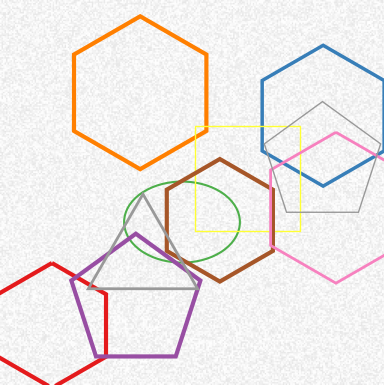[{"shape": "hexagon", "thickness": 3, "radius": 0.81, "center": [0.135, 0.155]}, {"shape": "hexagon", "thickness": 2.5, "radius": 0.91, "center": [0.839, 0.699]}, {"shape": "oval", "thickness": 1.5, "radius": 0.75, "center": [0.473, 0.423]}, {"shape": "pentagon", "thickness": 3, "radius": 0.88, "center": [0.353, 0.217]}, {"shape": "hexagon", "thickness": 3, "radius": 0.99, "center": [0.364, 0.759]}, {"shape": "square", "thickness": 1, "radius": 0.68, "center": [0.642, 0.535]}, {"shape": "hexagon", "thickness": 3, "radius": 0.8, "center": [0.571, 0.428]}, {"shape": "hexagon", "thickness": 2, "radius": 0.98, "center": [0.873, 0.46]}, {"shape": "triangle", "thickness": 2, "radius": 0.82, "center": [0.371, 0.332]}, {"shape": "pentagon", "thickness": 1, "radius": 0.79, "center": [0.838, 0.577]}]